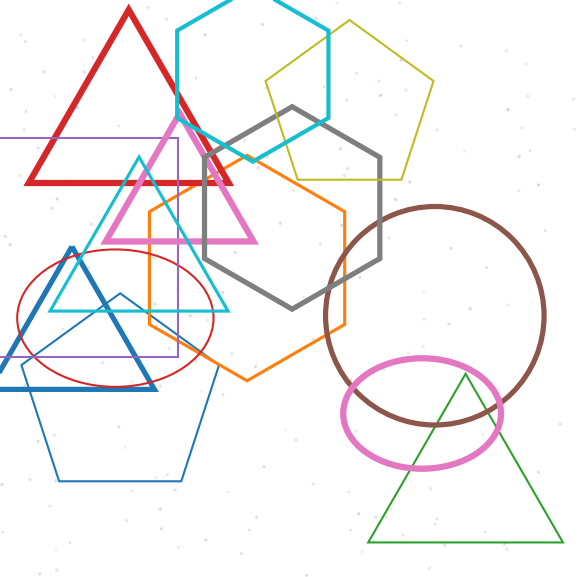[{"shape": "pentagon", "thickness": 1, "radius": 0.9, "center": [0.208, 0.311]}, {"shape": "triangle", "thickness": 2.5, "radius": 0.82, "center": [0.125, 0.407]}, {"shape": "hexagon", "thickness": 1.5, "radius": 0.98, "center": [0.428, 0.535]}, {"shape": "triangle", "thickness": 1, "radius": 0.97, "center": [0.806, 0.157]}, {"shape": "triangle", "thickness": 3, "radius": 1.0, "center": [0.223, 0.782]}, {"shape": "oval", "thickness": 1, "radius": 0.85, "center": [0.2, 0.448]}, {"shape": "square", "thickness": 1, "radius": 0.95, "center": [0.117, 0.571]}, {"shape": "circle", "thickness": 2.5, "radius": 0.95, "center": [0.753, 0.452]}, {"shape": "oval", "thickness": 3, "radius": 0.68, "center": [0.731, 0.283]}, {"shape": "triangle", "thickness": 3, "radius": 0.74, "center": [0.311, 0.655]}, {"shape": "hexagon", "thickness": 2.5, "radius": 0.88, "center": [0.506, 0.639]}, {"shape": "pentagon", "thickness": 1, "radius": 0.76, "center": [0.605, 0.812]}, {"shape": "triangle", "thickness": 1.5, "radius": 0.89, "center": [0.241, 0.549]}, {"shape": "hexagon", "thickness": 2, "radius": 0.76, "center": [0.438, 0.87]}]